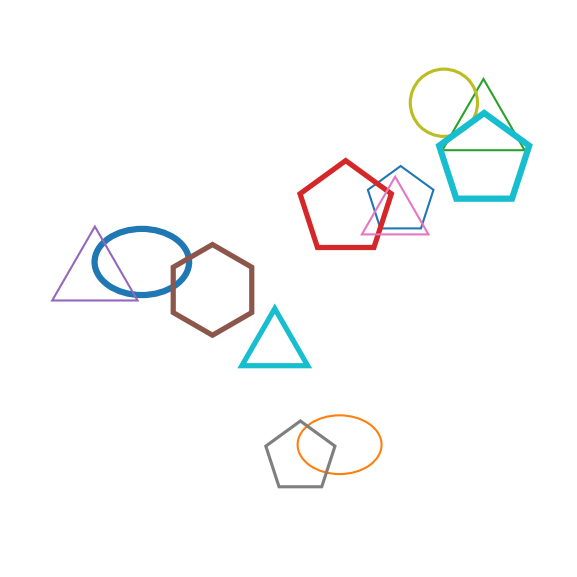[{"shape": "oval", "thickness": 3, "radius": 0.41, "center": [0.246, 0.546]}, {"shape": "pentagon", "thickness": 1, "radius": 0.3, "center": [0.694, 0.652]}, {"shape": "oval", "thickness": 1, "radius": 0.36, "center": [0.588, 0.229]}, {"shape": "triangle", "thickness": 1, "radius": 0.41, "center": [0.837, 0.78]}, {"shape": "pentagon", "thickness": 2.5, "radius": 0.42, "center": [0.599, 0.638]}, {"shape": "triangle", "thickness": 1, "radius": 0.43, "center": [0.164, 0.521]}, {"shape": "hexagon", "thickness": 2.5, "radius": 0.39, "center": [0.368, 0.497]}, {"shape": "triangle", "thickness": 1, "radius": 0.33, "center": [0.684, 0.627]}, {"shape": "pentagon", "thickness": 1.5, "radius": 0.31, "center": [0.52, 0.207]}, {"shape": "circle", "thickness": 1.5, "radius": 0.29, "center": [0.769, 0.821]}, {"shape": "triangle", "thickness": 2.5, "radius": 0.33, "center": [0.476, 0.399]}, {"shape": "pentagon", "thickness": 3, "radius": 0.41, "center": [0.838, 0.721]}]